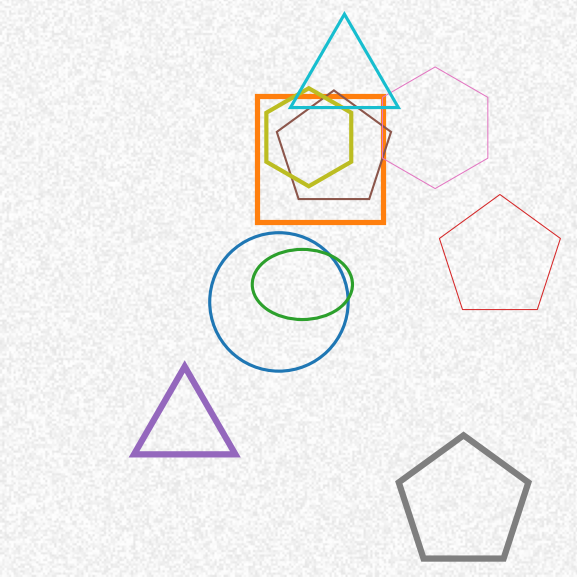[{"shape": "circle", "thickness": 1.5, "radius": 0.6, "center": [0.483, 0.476]}, {"shape": "square", "thickness": 2.5, "radius": 0.54, "center": [0.554, 0.724]}, {"shape": "oval", "thickness": 1.5, "radius": 0.43, "center": [0.524, 0.507]}, {"shape": "pentagon", "thickness": 0.5, "radius": 0.55, "center": [0.866, 0.552]}, {"shape": "triangle", "thickness": 3, "radius": 0.51, "center": [0.32, 0.263]}, {"shape": "pentagon", "thickness": 1, "radius": 0.52, "center": [0.578, 0.739]}, {"shape": "hexagon", "thickness": 0.5, "radius": 0.53, "center": [0.754, 0.778]}, {"shape": "pentagon", "thickness": 3, "radius": 0.59, "center": [0.803, 0.127]}, {"shape": "hexagon", "thickness": 2, "radius": 0.42, "center": [0.535, 0.761]}, {"shape": "triangle", "thickness": 1.5, "radius": 0.54, "center": [0.596, 0.867]}]